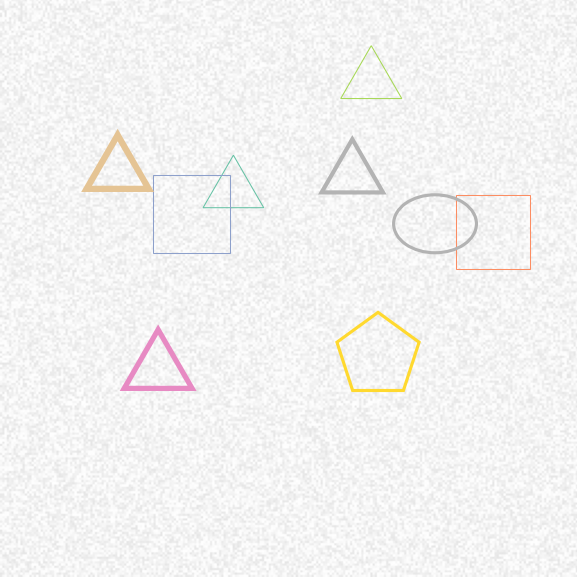[{"shape": "triangle", "thickness": 0.5, "radius": 0.3, "center": [0.404, 0.67]}, {"shape": "square", "thickness": 0.5, "radius": 0.32, "center": [0.854, 0.598]}, {"shape": "square", "thickness": 0.5, "radius": 0.34, "center": [0.332, 0.628]}, {"shape": "triangle", "thickness": 2.5, "radius": 0.34, "center": [0.274, 0.361]}, {"shape": "triangle", "thickness": 0.5, "radius": 0.31, "center": [0.643, 0.859]}, {"shape": "pentagon", "thickness": 1.5, "radius": 0.37, "center": [0.655, 0.383]}, {"shape": "triangle", "thickness": 3, "radius": 0.31, "center": [0.204, 0.703]}, {"shape": "triangle", "thickness": 2, "radius": 0.31, "center": [0.61, 0.697]}, {"shape": "oval", "thickness": 1.5, "radius": 0.36, "center": [0.753, 0.612]}]